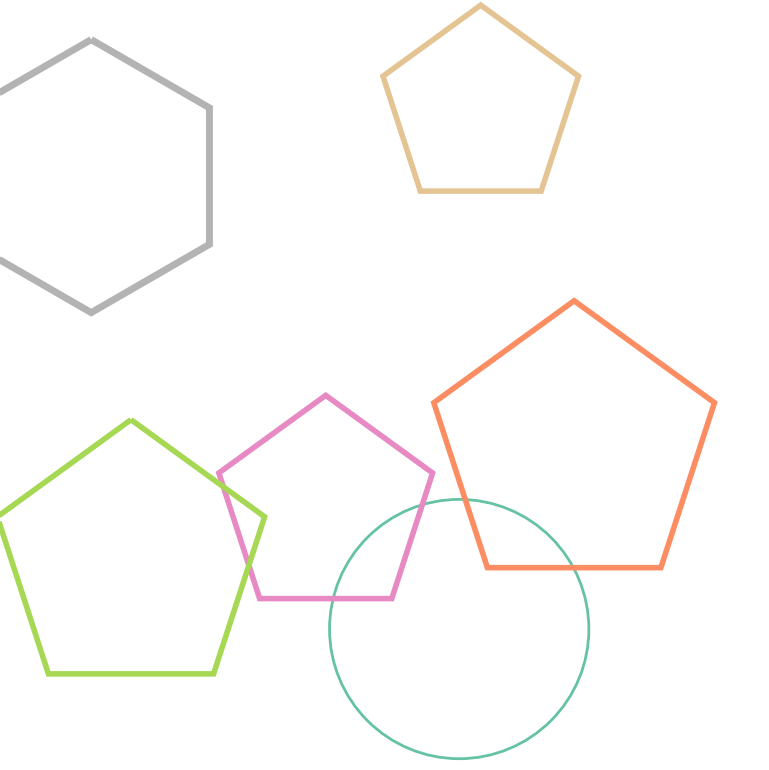[{"shape": "circle", "thickness": 1, "radius": 0.84, "center": [0.596, 0.183]}, {"shape": "pentagon", "thickness": 2, "radius": 0.96, "center": [0.746, 0.418]}, {"shape": "pentagon", "thickness": 2, "radius": 0.73, "center": [0.423, 0.341]}, {"shape": "pentagon", "thickness": 2, "radius": 0.91, "center": [0.17, 0.272]}, {"shape": "pentagon", "thickness": 2, "radius": 0.67, "center": [0.624, 0.86]}, {"shape": "hexagon", "thickness": 2.5, "radius": 0.89, "center": [0.118, 0.771]}]